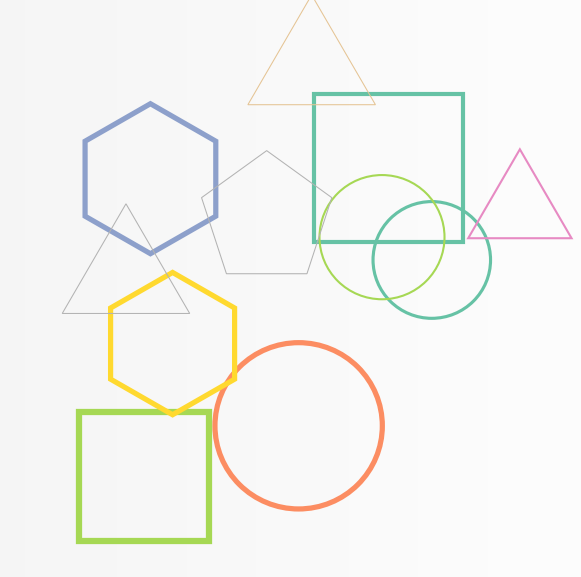[{"shape": "circle", "thickness": 1.5, "radius": 0.51, "center": [0.743, 0.549]}, {"shape": "square", "thickness": 2, "radius": 0.64, "center": [0.669, 0.708]}, {"shape": "circle", "thickness": 2.5, "radius": 0.72, "center": [0.514, 0.262]}, {"shape": "hexagon", "thickness": 2.5, "radius": 0.65, "center": [0.259, 0.69]}, {"shape": "triangle", "thickness": 1, "radius": 0.51, "center": [0.894, 0.638]}, {"shape": "circle", "thickness": 1, "radius": 0.54, "center": [0.657, 0.588]}, {"shape": "square", "thickness": 3, "radius": 0.56, "center": [0.248, 0.174]}, {"shape": "hexagon", "thickness": 2.5, "radius": 0.62, "center": [0.297, 0.404]}, {"shape": "triangle", "thickness": 0.5, "radius": 0.63, "center": [0.536, 0.881]}, {"shape": "triangle", "thickness": 0.5, "radius": 0.63, "center": [0.217, 0.52]}, {"shape": "pentagon", "thickness": 0.5, "radius": 0.59, "center": [0.459, 0.62]}]